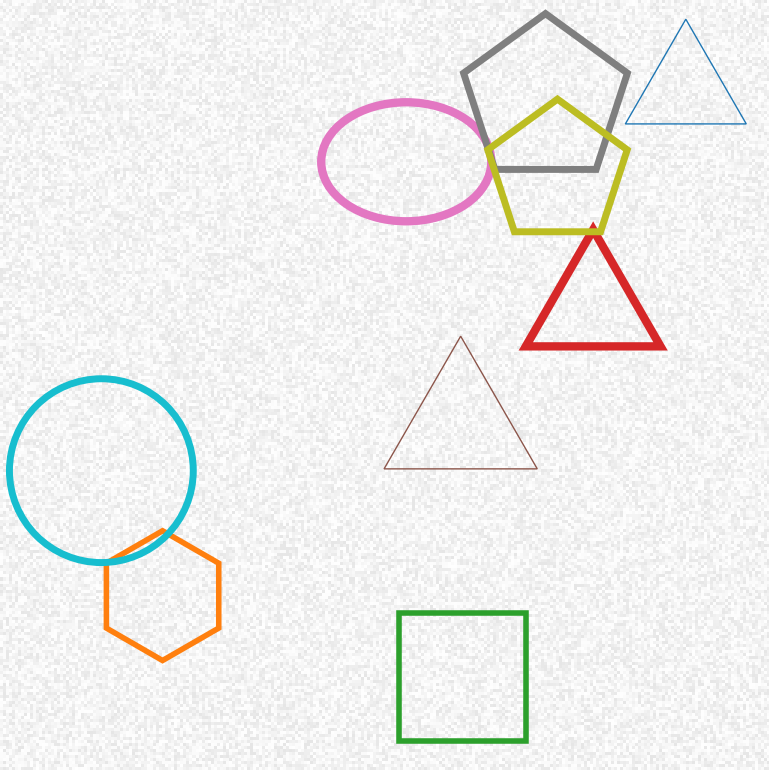[{"shape": "triangle", "thickness": 0.5, "radius": 0.45, "center": [0.891, 0.884]}, {"shape": "hexagon", "thickness": 2, "radius": 0.42, "center": [0.211, 0.226]}, {"shape": "square", "thickness": 2, "radius": 0.41, "center": [0.601, 0.12]}, {"shape": "triangle", "thickness": 3, "radius": 0.51, "center": [0.77, 0.601]}, {"shape": "triangle", "thickness": 0.5, "radius": 0.57, "center": [0.598, 0.449]}, {"shape": "oval", "thickness": 3, "radius": 0.55, "center": [0.528, 0.79]}, {"shape": "pentagon", "thickness": 2.5, "radius": 0.56, "center": [0.708, 0.87]}, {"shape": "pentagon", "thickness": 2.5, "radius": 0.48, "center": [0.724, 0.776]}, {"shape": "circle", "thickness": 2.5, "radius": 0.6, "center": [0.132, 0.389]}]